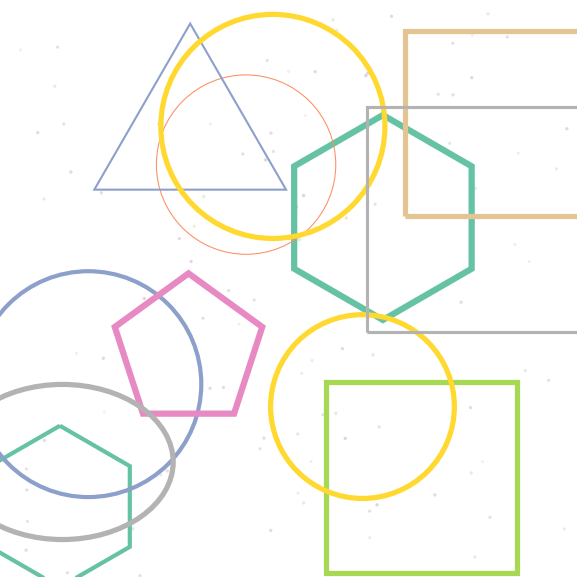[{"shape": "hexagon", "thickness": 3, "radius": 0.89, "center": [0.663, 0.622]}, {"shape": "hexagon", "thickness": 2, "radius": 0.7, "center": [0.104, 0.122]}, {"shape": "circle", "thickness": 0.5, "radius": 0.78, "center": [0.426, 0.714]}, {"shape": "circle", "thickness": 2, "radius": 0.98, "center": [0.153, 0.334]}, {"shape": "triangle", "thickness": 1, "radius": 0.96, "center": [0.329, 0.767]}, {"shape": "pentagon", "thickness": 3, "radius": 0.67, "center": [0.326, 0.391]}, {"shape": "square", "thickness": 2.5, "radius": 0.83, "center": [0.73, 0.172]}, {"shape": "circle", "thickness": 2.5, "radius": 0.8, "center": [0.628, 0.295]}, {"shape": "circle", "thickness": 2.5, "radius": 0.97, "center": [0.473, 0.78]}, {"shape": "square", "thickness": 2.5, "radius": 0.8, "center": [0.86, 0.785]}, {"shape": "oval", "thickness": 2.5, "radius": 0.96, "center": [0.108, 0.199]}, {"shape": "square", "thickness": 1.5, "radius": 0.97, "center": [0.83, 0.619]}]